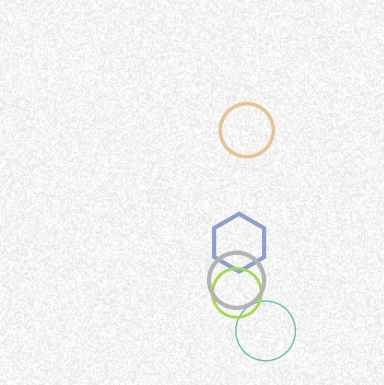[{"shape": "circle", "thickness": 1, "radius": 0.39, "center": [0.69, 0.14]}, {"shape": "hexagon", "thickness": 3, "radius": 0.37, "center": [0.621, 0.37]}, {"shape": "circle", "thickness": 2, "radius": 0.32, "center": [0.615, 0.239]}, {"shape": "circle", "thickness": 2.5, "radius": 0.35, "center": [0.641, 0.662]}, {"shape": "circle", "thickness": 3, "radius": 0.36, "center": [0.614, 0.272]}]